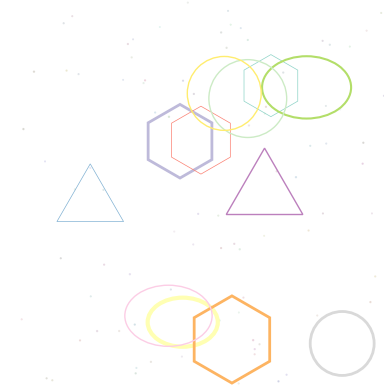[{"shape": "hexagon", "thickness": 0.5, "radius": 0.4, "center": [0.704, 0.778]}, {"shape": "oval", "thickness": 3, "radius": 0.46, "center": [0.475, 0.163]}, {"shape": "hexagon", "thickness": 2, "radius": 0.48, "center": [0.468, 0.633]}, {"shape": "hexagon", "thickness": 0.5, "radius": 0.44, "center": [0.522, 0.636]}, {"shape": "triangle", "thickness": 0.5, "radius": 0.5, "center": [0.234, 0.474]}, {"shape": "hexagon", "thickness": 2, "radius": 0.57, "center": [0.602, 0.118]}, {"shape": "oval", "thickness": 1.5, "radius": 0.58, "center": [0.796, 0.773]}, {"shape": "oval", "thickness": 1, "radius": 0.57, "center": [0.438, 0.18]}, {"shape": "circle", "thickness": 2, "radius": 0.42, "center": [0.889, 0.108]}, {"shape": "triangle", "thickness": 1, "radius": 0.57, "center": [0.687, 0.5]}, {"shape": "circle", "thickness": 1, "radius": 0.51, "center": [0.644, 0.744]}, {"shape": "circle", "thickness": 1, "radius": 0.48, "center": [0.582, 0.757]}]